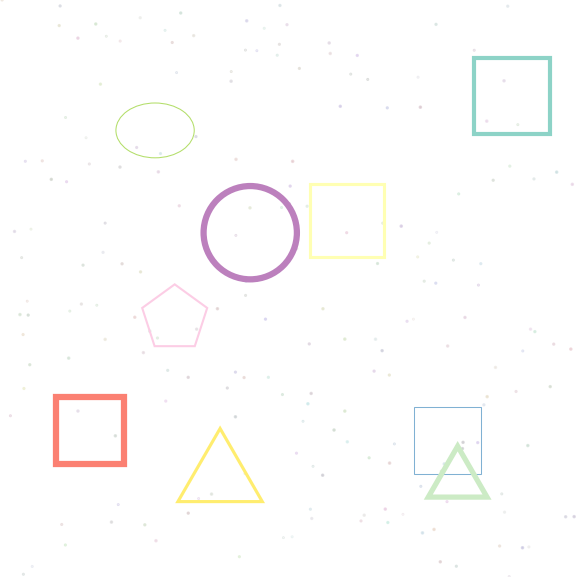[{"shape": "square", "thickness": 2, "radius": 0.33, "center": [0.887, 0.832]}, {"shape": "square", "thickness": 1.5, "radius": 0.32, "center": [0.601, 0.617]}, {"shape": "square", "thickness": 3, "radius": 0.29, "center": [0.156, 0.254]}, {"shape": "square", "thickness": 0.5, "radius": 0.29, "center": [0.775, 0.236]}, {"shape": "oval", "thickness": 0.5, "radius": 0.34, "center": [0.269, 0.773]}, {"shape": "pentagon", "thickness": 1, "radius": 0.3, "center": [0.303, 0.448]}, {"shape": "circle", "thickness": 3, "radius": 0.4, "center": [0.433, 0.596]}, {"shape": "triangle", "thickness": 2.5, "radius": 0.29, "center": [0.792, 0.168]}, {"shape": "triangle", "thickness": 1.5, "radius": 0.42, "center": [0.381, 0.173]}]